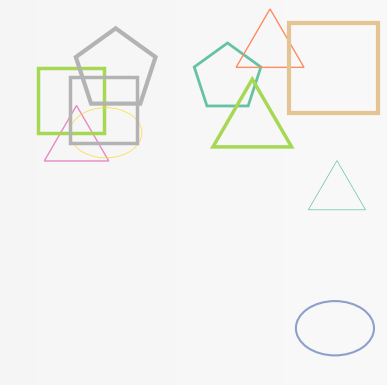[{"shape": "triangle", "thickness": 0.5, "radius": 0.43, "center": [0.87, 0.498]}, {"shape": "pentagon", "thickness": 2, "radius": 0.45, "center": [0.587, 0.798]}, {"shape": "triangle", "thickness": 1, "radius": 0.51, "center": [0.697, 0.876]}, {"shape": "oval", "thickness": 1.5, "radius": 0.5, "center": [0.864, 0.147]}, {"shape": "triangle", "thickness": 1, "radius": 0.48, "center": [0.197, 0.63]}, {"shape": "square", "thickness": 2.5, "radius": 0.42, "center": [0.183, 0.738]}, {"shape": "triangle", "thickness": 2.5, "radius": 0.59, "center": [0.651, 0.677]}, {"shape": "oval", "thickness": 0.5, "radius": 0.47, "center": [0.273, 0.655]}, {"shape": "square", "thickness": 3, "radius": 0.58, "center": [0.861, 0.823]}, {"shape": "pentagon", "thickness": 3, "radius": 0.54, "center": [0.299, 0.818]}, {"shape": "square", "thickness": 2.5, "radius": 0.43, "center": [0.268, 0.715]}]